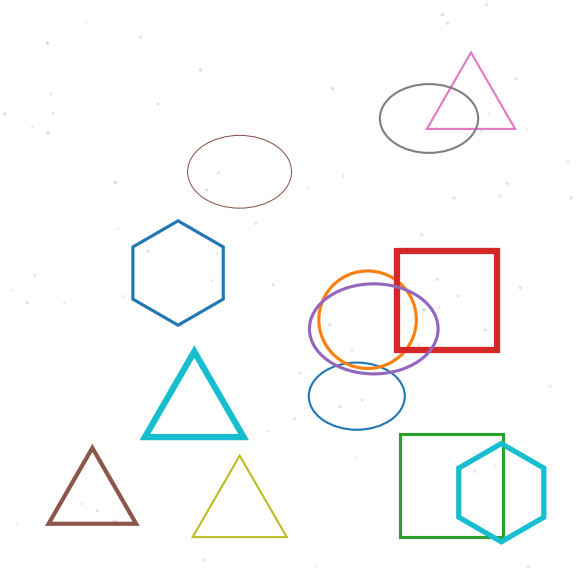[{"shape": "oval", "thickness": 1, "radius": 0.42, "center": [0.618, 0.313]}, {"shape": "hexagon", "thickness": 1.5, "radius": 0.45, "center": [0.308, 0.526]}, {"shape": "circle", "thickness": 1.5, "radius": 0.42, "center": [0.637, 0.446]}, {"shape": "square", "thickness": 1.5, "radius": 0.44, "center": [0.782, 0.159]}, {"shape": "square", "thickness": 3, "radius": 0.43, "center": [0.774, 0.479]}, {"shape": "oval", "thickness": 1.5, "radius": 0.56, "center": [0.647, 0.43]}, {"shape": "oval", "thickness": 0.5, "radius": 0.45, "center": [0.415, 0.702]}, {"shape": "triangle", "thickness": 2, "radius": 0.44, "center": [0.16, 0.136]}, {"shape": "triangle", "thickness": 1, "radius": 0.44, "center": [0.816, 0.82]}, {"shape": "oval", "thickness": 1, "radius": 0.43, "center": [0.743, 0.794]}, {"shape": "triangle", "thickness": 1, "radius": 0.47, "center": [0.415, 0.116]}, {"shape": "hexagon", "thickness": 2.5, "radius": 0.43, "center": [0.868, 0.146]}, {"shape": "triangle", "thickness": 3, "radius": 0.49, "center": [0.336, 0.292]}]